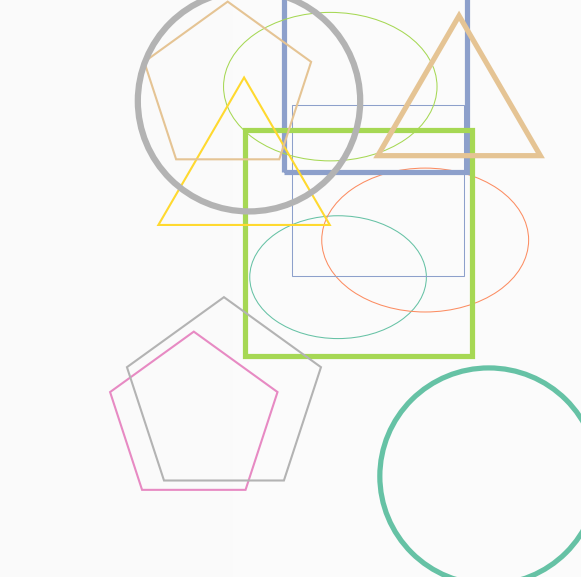[{"shape": "oval", "thickness": 0.5, "radius": 0.76, "center": [0.582, 0.519]}, {"shape": "circle", "thickness": 2.5, "radius": 0.94, "center": [0.841, 0.175]}, {"shape": "oval", "thickness": 0.5, "radius": 0.89, "center": [0.732, 0.583]}, {"shape": "square", "thickness": 0.5, "radius": 0.74, "center": [0.65, 0.67]}, {"shape": "square", "thickness": 2.5, "radius": 0.79, "center": [0.646, 0.86]}, {"shape": "pentagon", "thickness": 1, "radius": 0.76, "center": [0.333, 0.273]}, {"shape": "square", "thickness": 2.5, "radius": 0.98, "center": [0.617, 0.578]}, {"shape": "oval", "thickness": 0.5, "radius": 0.92, "center": [0.568, 0.849]}, {"shape": "triangle", "thickness": 1, "radius": 0.85, "center": [0.42, 0.695]}, {"shape": "triangle", "thickness": 2.5, "radius": 0.81, "center": [0.79, 0.81]}, {"shape": "pentagon", "thickness": 1, "radius": 0.75, "center": [0.392, 0.845]}, {"shape": "circle", "thickness": 3, "radius": 0.96, "center": [0.428, 0.824]}, {"shape": "pentagon", "thickness": 1, "radius": 0.88, "center": [0.385, 0.309]}]